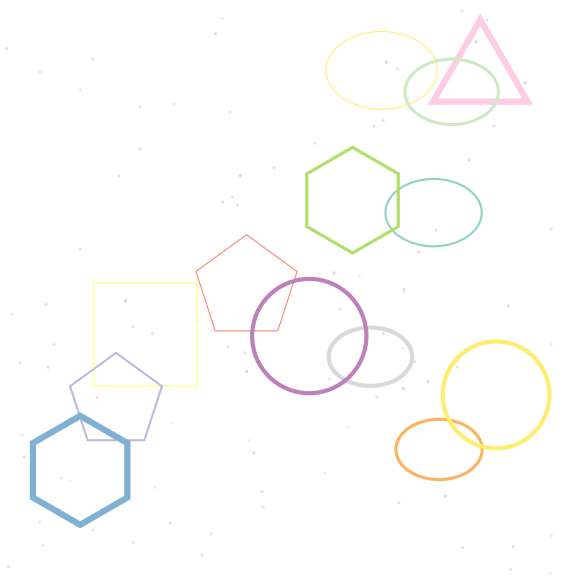[{"shape": "oval", "thickness": 1, "radius": 0.42, "center": [0.751, 0.631]}, {"shape": "square", "thickness": 1, "radius": 0.45, "center": [0.252, 0.419]}, {"shape": "pentagon", "thickness": 1, "radius": 0.42, "center": [0.201, 0.304]}, {"shape": "pentagon", "thickness": 0.5, "radius": 0.46, "center": [0.427, 0.501]}, {"shape": "hexagon", "thickness": 3, "radius": 0.47, "center": [0.139, 0.185]}, {"shape": "oval", "thickness": 1.5, "radius": 0.37, "center": [0.76, 0.221]}, {"shape": "hexagon", "thickness": 1.5, "radius": 0.46, "center": [0.611, 0.653]}, {"shape": "triangle", "thickness": 3, "radius": 0.47, "center": [0.832, 0.87]}, {"shape": "oval", "thickness": 2, "radius": 0.36, "center": [0.641, 0.381]}, {"shape": "circle", "thickness": 2, "radius": 0.49, "center": [0.536, 0.417]}, {"shape": "oval", "thickness": 1.5, "radius": 0.4, "center": [0.782, 0.84]}, {"shape": "oval", "thickness": 0.5, "radius": 0.48, "center": [0.661, 0.877]}, {"shape": "circle", "thickness": 2, "radius": 0.46, "center": [0.859, 0.315]}]